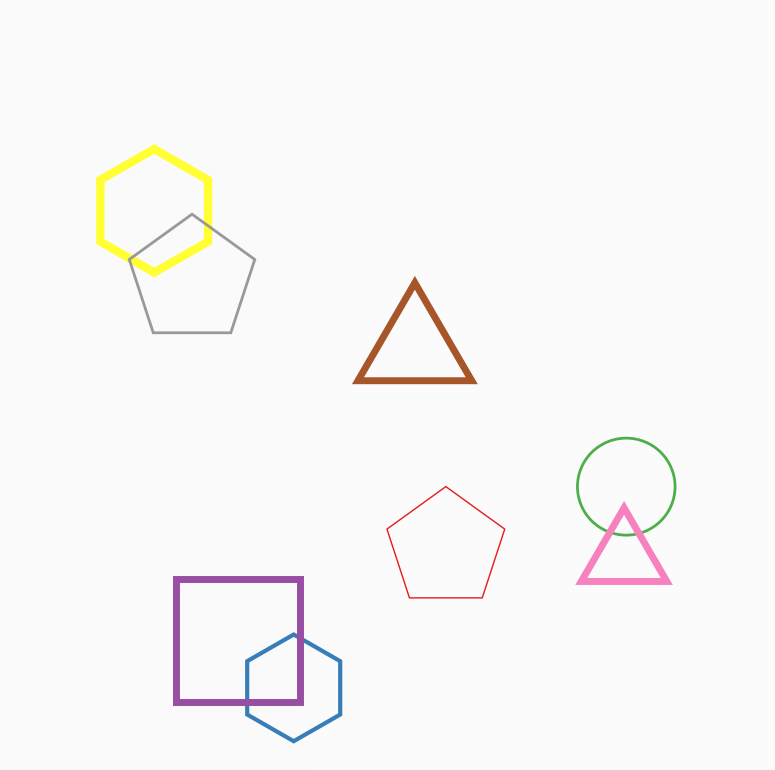[{"shape": "pentagon", "thickness": 0.5, "radius": 0.4, "center": [0.575, 0.288]}, {"shape": "hexagon", "thickness": 1.5, "radius": 0.35, "center": [0.379, 0.107]}, {"shape": "circle", "thickness": 1, "radius": 0.31, "center": [0.808, 0.368]}, {"shape": "square", "thickness": 2.5, "radius": 0.4, "center": [0.307, 0.168]}, {"shape": "hexagon", "thickness": 3, "radius": 0.4, "center": [0.199, 0.726]}, {"shape": "triangle", "thickness": 2.5, "radius": 0.42, "center": [0.535, 0.548]}, {"shape": "triangle", "thickness": 2.5, "radius": 0.32, "center": [0.805, 0.277]}, {"shape": "pentagon", "thickness": 1, "radius": 0.43, "center": [0.248, 0.637]}]